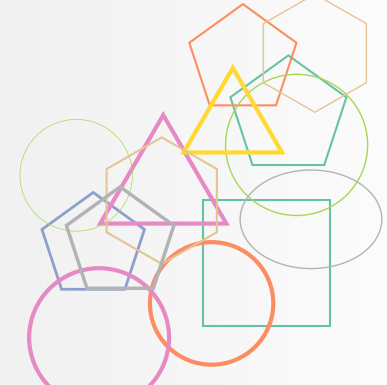[{"shape": "pentagon", "thickness": 1.5, "radius": 0.79, "center": [0.744, 0.699]}, {"shape": "square", "thickness": 1.5, "radius": 0.82, "center": [0.688, 0.316]}, {"shape": "circle", "thickness": 3, "radius": 0.8, "center": [0.546, 0.212]}, {"shape": "pentagon", "thickness": 1.5, "radius": 0.73, "center": [0.627, 0.844]}, {"shape": "pentagon", "thickness": 2, "radius": 0.7, "center": [0.241, 0.361]}, {"shape": "circle", "thickness": 3, "radius": 0.9, "center": [0.256, 0.123]}, {"shape": "triangle", "thickness": 3, "radius": 0.94, "center": [0.421, 0.513]}, {"shape": "circle", "thickness": 0.5, "radius": 0.73, "center": [0.197, 0.545]}, {"shape": "circle", "thickness": 1, "radius": 0.92, "center": [0.765, 0.624]}, {"shape": "triangle", "thickness": 3, "radius": 0.73, "center": [0.601, 0.677]}, {"shape": "hexagon", "thickness": 1, "radius": 0.77, "center": [0.813, 0.862]}, {"shape": "hexagon", "thickness": 1.5, "radius": 0.82, "center": [0.417, 0.479]}, {"shape": "pentagon", "thickness": 2.5, "radius": 0.73, "center": [0.31, 0.369]}, {"shape": "oval", "thickness": 1, "radius": 0.91, "center": [0.803, 0.43]}]